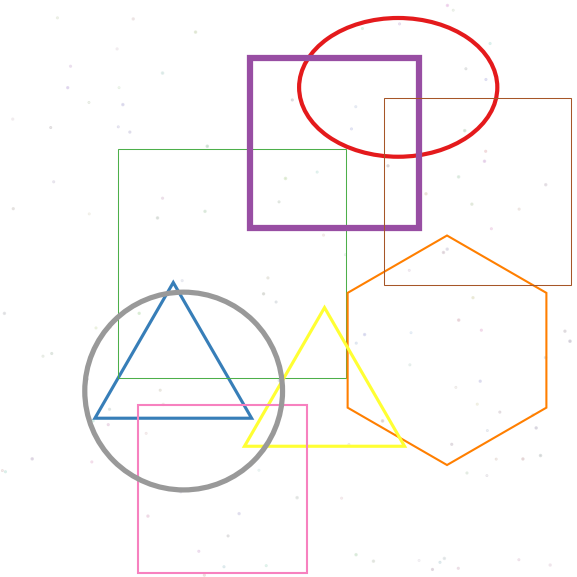[{"shape": "oval", "thickness": 2, "radius": 0.86, "center": [0.69, 0.848]}, {"shape": "triangle", "thickness": 1.5, "radius": 0.78, "center": [0.3, 0.353]}, {"shape": "square", "thickness": 0.5, "radius": 0.99, "center": [0.402, 0.543]}, {"shape": "square", "thickness": 3, "radius": 0.73, "center": [0.579, 0.752]}, {"shape": "hexagon", "thickness": 1, "radius": 0.99, "center": [0.774, 0.393]}, {"shape": "triangle", "thickness": 1.5, "radius": 0.8, "center": [0.562, 0.306]}, {"shape": "square", "thickness": 0.5, "radius": 0.81, "center": [0.827, 0.668]}, {"shape": "square", "thickness": 1, "radius": 0.73, "center": [0.385, 0.152]}, {"shape": "circle", "thickness": 2.5, "radius": 0.86, "center": [0.318, 0.322]}]